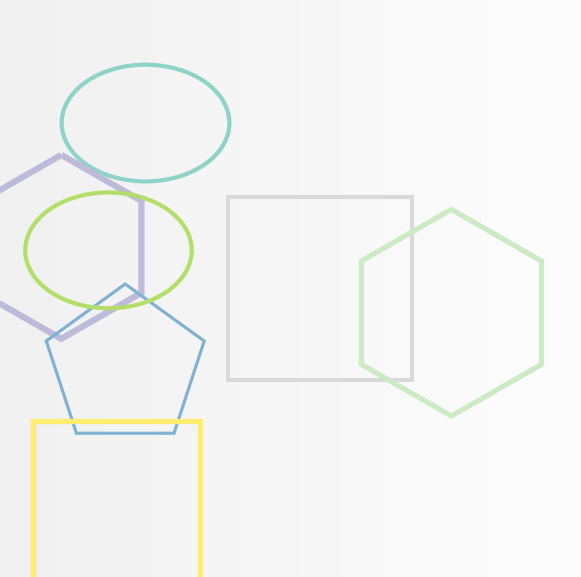[{"shape": "oval", "thickness": 2, "radius": 0.72, "center": [0.25, 0.786]}, {"shape": "hexagon", "thickness": 3, "radius": 0.8, "center": [0.105, 0.572]}, {"shape": "pentagon", "thickness": 1.5, "radius": 0.71, "center": [0.215, 0.365]}, {"shape": "oval", "thickness": 2, "radius": 0.72, "center": [0.187, 0.566]}, {"shape": "square", "thickness": 2, "radius": 0.79, "center": [0.55, 0.499]}, {"shape": "hexagon", "thickness": 2.5, "radius": 0.89, "center": [0.777, 0.458]}, {"shape": "square", "thickness": 2.5, "radius": 0.72, "center": [0.201, 0.126]}]